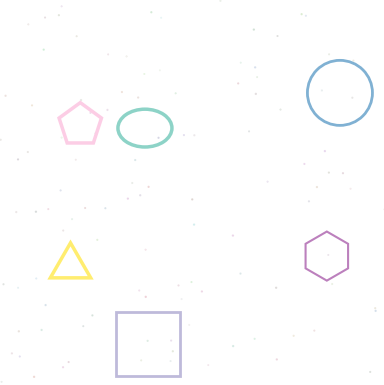[{"shape": "oval", "thickness": 2.5, "radius": 0.35, "center": [0.376, 0.667]}, {"shape": "square", "thickness": 2, "radius": 0.41, "center": [0.385, 0.107]}, {"shape": "circle", "thickness": 2, "radius": 0.42, "center": [0.883, 0.759]}, {"shape": "pentagon", "thickness": 2.5, "radius": 0.29, "center": [0.208, 0.675]}, {"shape": "hexagon", "thickness": 1.5, "radius": 0.32, "center": [0.849, 0.335]}, {"shape": "triangle", "thickness": 2.5, "radius": 0.3, "center": [0.183, 0.309]}]